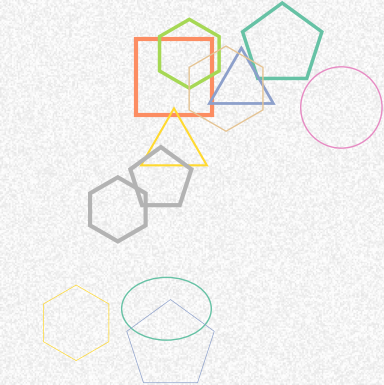[{"shape": "oval", "thickness": 1, "radius": 0.58, "center": [0.432, 0.198]}, {"shape": "pentagon", "thickness": 2.5, "radius": 0.54, "center": [0.733, 0.884]}, {"shape": "square", "thickness": 3, "radius": 0.49, "center": [0.452, 0.799]}, {"shape": "triangle", "thickness": 2, "radius": 0.48, "center": [0.627, 0.779]}, {"shape": "pentagon", "thickness": 0.5, "radius": 0.6, "center": [0.443, 0.103]}, {"shape": "circle", "thickness": 1, "radius": 0.53, "center": [0.887, 0.721]}, {"shape": "hexagon", "thickness": 2.5, "radius": 0.45, "center": [0.492, 0.86]}, {"shape": "triangle", "thickness": 1.5, "radius": 0.49, "center": [0.452, 0.62]}, {"shape": "hexagon", "thickness": 0.5, "radius": 0.49, "center": [0.198, 0.161]}, {"shape": "hexagon", "thickness": 1, "radius": 0.55, "center": [0.587, 0.77]}, {"shape": "hexagon", "thickness": 3, "radius": 0.42, "center": [0.306, 0.456]}, {"shape": "pentagon", "thickness": 3, "radius": 0.42, "center": [0.418, 0.535]}]